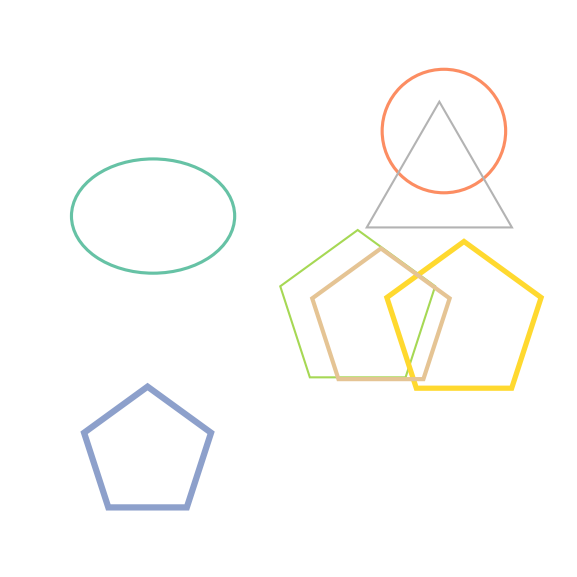[{"shape": "oval", "thickness": 1.5, "radius": 0.71, "center": [0.265, 0.625]}, {"shape": "circle", "thickness": 1.5, "radius": 0.53, "center": [0.769, 0.772]}, {"shape": "pentagon", "thickness": 3, "radius": 0.58, "center": [0.256, 0.214]}, {"shape": "pentagon", "thickness": 1, "radius": 0.71, "center": [0.619, 0.46]}, {"shape": "pentagon", "thickness": 2.5, "radius": 0.7, "center": [0.803, 0.441]}, {"shape": "pentagon", "thickness": 2, "radius": 0.63, "center": [0.66, 0.444]}, {"shape": "triangle", "thickness": 1, "radius": 0.73, "center": [0.761, 0.678]}]